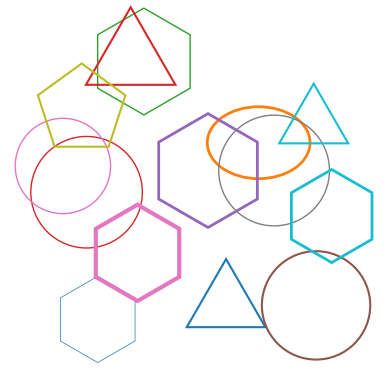[{"shape": "triangle", "thickness": 1.5, "radius": 0.59, "center": [0.587, 0.209]}, {"shape": "hexagon", "thickness": 0.5, "radius": 0.56, "center": [0.254, 0.17]}, {"shape": "oval", "thickness": 2, "radius": 0.67, "center": [0.672, 0.629]}, {"shape": "hexagon", "thickness": 1, "radius": 0.69, "center": [0.374, 0.84]}, {"shape": "circle", "thickness": 1, "radius": 0.72, "center": [0.225, 0.501]}, {"shape": "triangle", "thickness": 1.5, "radius": 0.67, "center": [0.339, 0.847]}, {"shape": "hexagon", "thickness": 2, "radius": 0.74, "center": [0.54, 0.557]}, {"shape": "circle", "thickness": 1.5, "radius": 0.7, "center": [0.821, 0.207]}, {"shape": "hexagon", "thickness": 3, "radius": 0.63, "center": [0.357, 0.343]}, {"shape": "circle", "thickness": 1, "radius": 0.62, "center": [0.163, 0.569]}, {"shape": "circle", "thickness": 1, "radius": 0.72, "center": [0.712, 0.557]}, {"shape": "pentagon", "thickness": 1.5, "radius": 0.6, "center": [0.212, 0.716]}, {"shape": "hexagon", "thickness": 2, "radius": 0.6, "center": [0.862, 0.439]}, {"shape": "triangle", "thickness": 1.5, "radius": 0.52, "center": [0.815, 0.679]}]